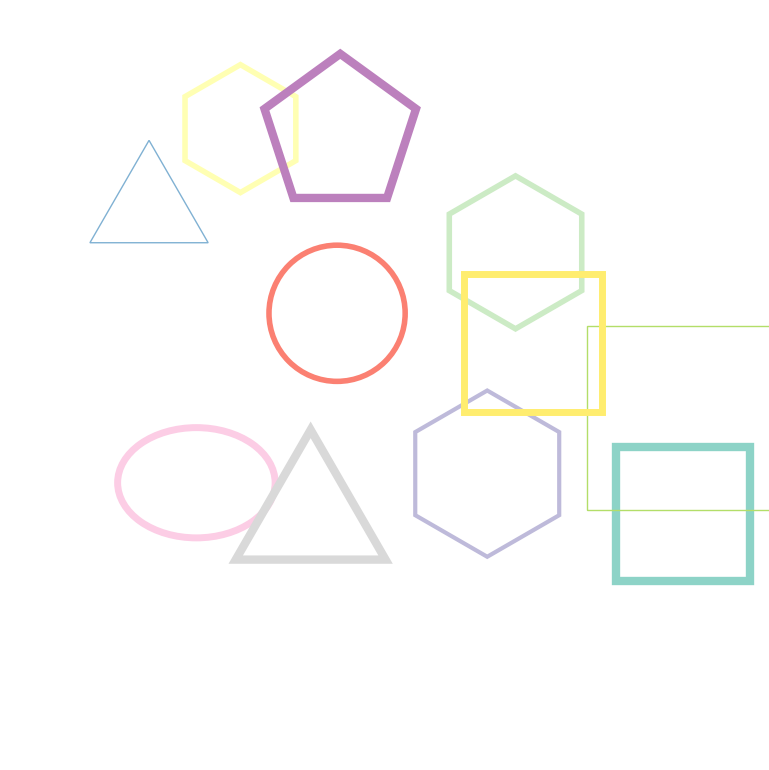[{"shape": "square", "thickness": 3, "radius": 0.44, "center": [0.887, 0.332]}, {"shape": "hexagon", "thickness": 2, "radius": 0.42, "center": [0.312, 0.833]}, {"shape": "hexagon", "thickness": 1.5, "radius": 0.54, "center": [0.633, 0.385]}, {"shape": "circle", "thickness": 2, "radius": 0.44, "center": [0.438, 0.593]}, {"shape": "triangle", "thickness": 0.5, "radius": 0.44, "center": [0.194, 0.729]}, {"shape": "square", "thickness": 0.5, "radius": 0.6, "center": [0.881, 0.457]}, {"shape": "oval", "thickness": 2.5, "radius": 0.51, "center": [0.255, 0.373]}, {"shape": "triangle", "thickness": 3, "radius": 0.56, "center": [0.403, 0.329]}, {"shape": "pentagon", "thickness": 3, "radius": 0.52, "center": [0.442, 0.827]}, {"shape": "hexagon", "thickness": 2, "radius": 0.5, "center": [0.67, 0.672]}, {"shape": "square", "thickness": 2.5, "radius": 0.45, "center": [0.692, 0.555]}]